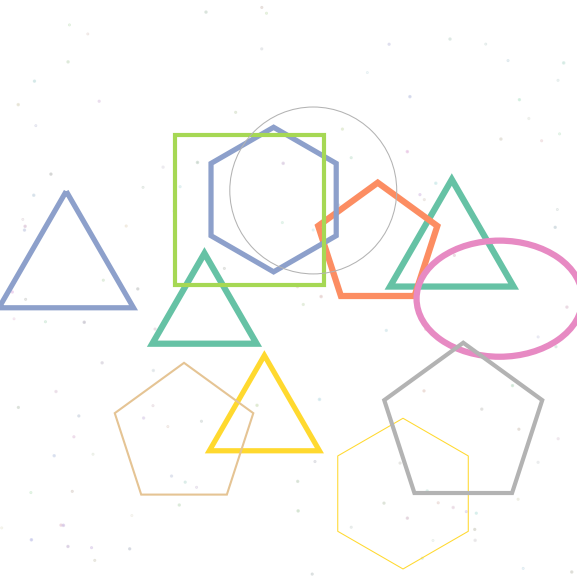[{"shape": "triangle", "thickness": 3, "radius": 0.52, "center": [0.354, 0.456]}, {"shape": "triangle", "thickness": 3, "radius": 0.62, "center": [0.782, 0.565]}, {"shape": "pentagon", "thickness": 3, "radius": 0.54, "center": [0.654, 0.574]}, {"shape": "triangle", "thickness": 2.5, "radius": 0.67, "center": [0.115, 0.533]}, {"shape": "hexagon", "thickness": 2.5, "radius": 0.63, "center": [0.474, 0.654]}, {"shape": "oval", "thickness": 3, "radius": 0.72, "center": [0.865, 0.482]}, {"shape": "square", "thickness": 2, "radius": 0.65, "center": [0.432, 0.636]}, {"shape": "hexagon", "thickness": 0.5, "radius": 0.65, "center": [0.698, 0.144]}, {"shape": "triangle", "thickness": 2.5, "radius": 0.55, "center": [0.458, 0.274]}, {"shape": "pentagon", "thickness": 1, "radius": 0.63, "center": [0.319, 0.245]}, {"shape": "pentagon", "thickness": 2, "radius": 0.72, "center": [0.802, 0.262]}, {"shape": "circle", "thickness": 0.5, "radius": 0.72, "center": [0.542, 0.669]}]